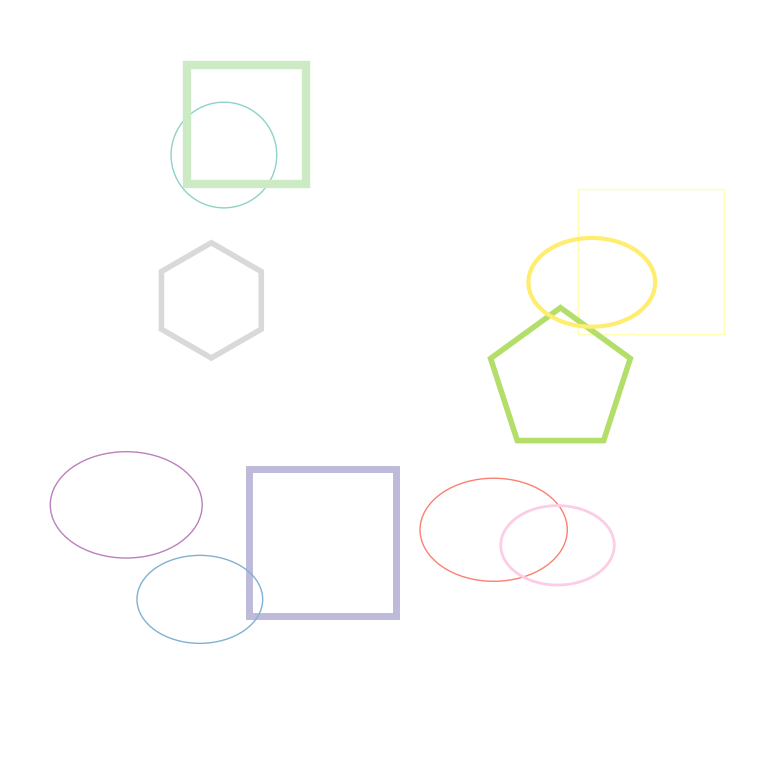[{"shape": "circle", "thickness": 0.5, "radius": 0.34, "center": [0.291, 0.799]}, {"shape": "square", "thickness": 0.5, "radius": 0.47, "center": [0.846, 0.66]}, {"shape": "square", "thickness": 2.5, "radius": 0.48, "center": [0.419, 0.295]}, {"shape": "oval", "thickness": 0.5, "radius": 0.48, "center": [0.641, 0.312]}, {"shape": "oval", "thickness": 0.5, "radius": 0.41, "center": [0.26, 0.222]}, {"shape": "pentagon", "thickness": 2, "radius": 0.48, "center": [0.728, 0.505]}, {"shape": "oval", "thickness": 1, "radius": 0.37, "center": [0.724, 0.292]}, {"shape": "hexagon", "thickness": 2, "radius": 0.37, "center": [0.274, 0.61]}, {"shape": "oval", "thickness": 0.5, "radius": 0.49, "center": [0.164, 0.344]}, {"shape": "square", "thickness": 3, "radius": 0.39, "center": [0.32, 0.838]}, {"shape": "oval", "thickness": 1.5, "radius": 0.41, "center": [0.769, 0.633]}]